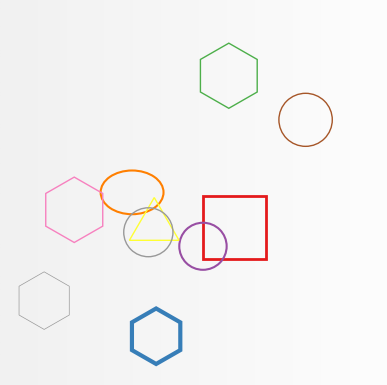[{"shape": "square", "thickness": 2, "radius": 0.41, "center": [0.606, 0.409]}, {"shape": "hexagon", "thickness": 3, "radius": 0.36, "center": [0.403, 0.127]}, {"shape": "hexagon", "thickness": 1, "radius": 0.42, "center": [0.59, 0.803]}, {"shape": "circle", "thickness": 1.5, "radius": 0.31, "center": [0.524, 0.36]}, {"shape": "oval", "thickness": 1.5, "radius": 0.41, "center": [0.341, 0.5]}, {"shape": "triangle", "thickness": 1, "radius": 0.37, "center": [0.398, 0.413]}, {"shape": "circle", "thickness": 1, "radius": 0.34, "center": [0.789, 0.689]}, {"shape": "hexagon", "thickness": 1, "radius": 0.42, "center": [0.192, 0.455]}, {"shape": "hexagon", "thickness": 0.5, "radius": 0.37, "center": [0.114, 0.219]}, {"shape": "circle", "thickness": 1, "radius": 0.32, "center": [0.383, 0.397]}]